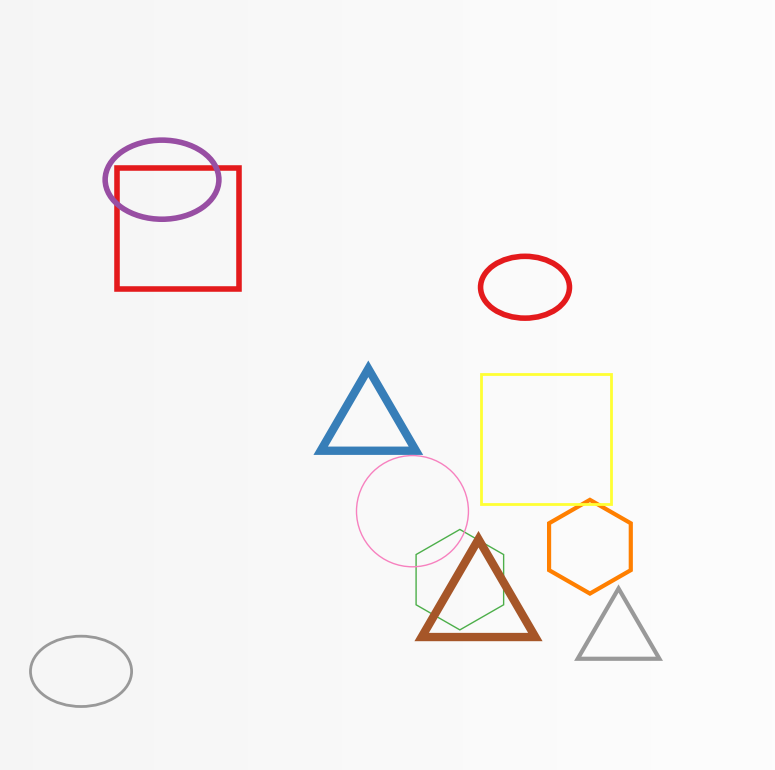[{"shape": "square", "thickness": 2, "radius": 0.39, "center": [0.23, 0.704]}, {"shape": "oval", "thickness": 2, "radius": 0.29, "center": [0.677, 0.627]}, {"shape": "triangle", "thickness": 3, "radius": 0.35, "center": [0.475, 0.45]}, {"shape": "hexagon", "thickness": 0.5, "radius": 0.33, "center": [0.593, 0.247]}, {"shape": "oval", "thickness": 2, "radius": 0.37, "center": [0.209, 0.767]}, {"shape": "hexagon", "thickness": 1.5, "radius": 0.3, "center": [0.761, 0.29]}, {"shape": "square", "thickness": 1, "radius": 0.42, "center": [0.704, 0.43]}, {"shape": "triangle", "thickness": 3, "radius": 0.42, "center": [0.617, 0.215]}, {"shape": "circle", "thickness": 0.5, "radius": 0.36, "center": [0.532, 0.336]}, {"shape": "triangle", "thickness": 1.5, "radius": 0.3, "center": [0.798, 0.175]}, {"shape": "oval", "thickness": 1, "radius": 0.33, "center": [0.105, 0.128]}]